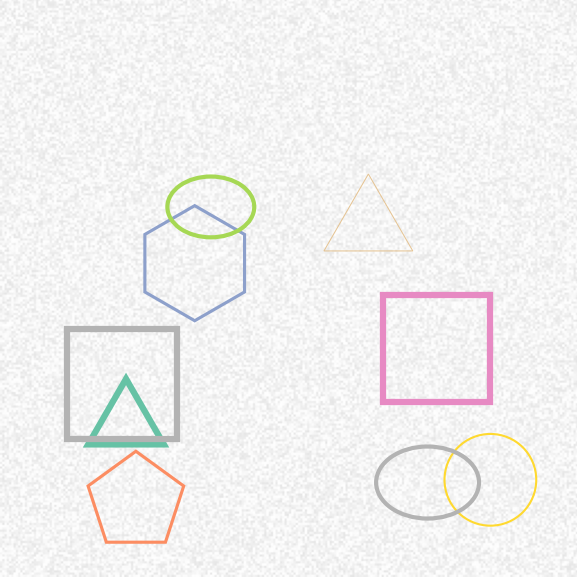[{"shape": "triangle", "thickness": 3, "radius": 0.38, "center": [0.218, 0.267]}, {"shape": "pentagon", "thickness": 1.5, "radius": 0.44, "center": [0.235, 0.131]}, {"shape": "hexagon", "thickness": 1.5, "radius": 0.5, "center": [0.337, 0.543]}, {"shape": "square", "thickness": 3, "radius": 0.46, "center": [0.755, 0.396]}, {"shape": "oval", "thickness": 2, "radius": 0.38, "center": [0.365, 0.641]}, {"shape": "circle", "thickness": 1, "radius": 0.4, "center": [0.849, 0.168]}, {"shape": "triangle", "thickness": 0.5, "radius": 0.44, "center": [0.638, 0.609]}, {"shape": "square", "thickness": 3, "radius": 0.48, "center": [0.212, 0.334]}, {"shape": "oval", "thickness": 2, "radius": 0.45, "center": [0.74, 0.164]}]